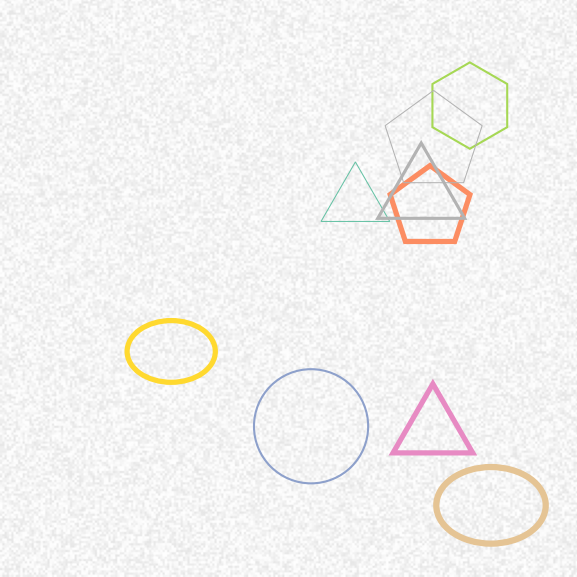[{"shape": "triangle", "thickness": 0.5, "radius": 0.34, "center": [0.615, 0.65]}, {"shape": "pentagon", "thickness": 2.5, "radius": 0.36, "center": [0.745, 0.64]}, {"shape": "circle", "thickness": 1, "radius": 0.49, "center": [0.539, 0.261]}, {"shape": "triangle", "thickness": 2.5, "radius": 0.4, "center": [0.75, 0.255]}, {"shape": "hexagon", "thickness": 1, "radius": 0.37, "center": [0.814, 0.816]}, {"shape": "oval", "thickness": 2.5, "radius": 0.38, "center": [0.296, 0.391]}, {"shape": "oval", "thickness": 3, "radius": 0.47, "center": [0.85, 0.124]}, {"shape": "pentagon", "thickness": 0.5, "radius": 0.44, "center": [0.751, 0.754]}, {"shape": "triangle", "thickness": 1.5, "radius": 0.43, "center": [0.729, 0.665]}]